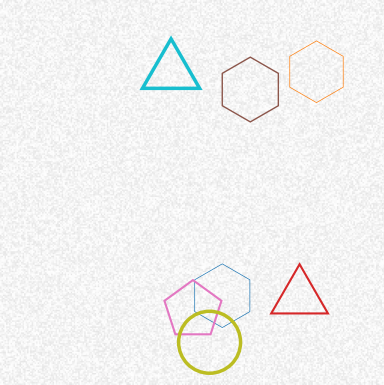[{"shape": "hexagon", "thickness": 0.5, "radius": 0.41, "center": [0.577, 0.232]}, {"shape": "hexagon", "thickness": 0.5, "radius": 0.4, "center": [0.822, 0.814]}, {"shape": "triangle", "thickness": 1.5, "radius": 0.43, "center": [0.778, 0.228]}, {"shape": "hexagon", "thickness": 1, "radius": 0.42, "center": [0.65, 0.767]}, {"shape": "pentagon", "thickness": 1.5, "radius": 0.39, "center": [0.501, 0.195]}, {"shape": "circle", "thickness": 2.5, "radius": 0.4, "center": [0.544, 0.111]}, {"shape": "triangle", "thickness": 2.5, "radius": 0.43, "center": [0.444, 0.813]}]